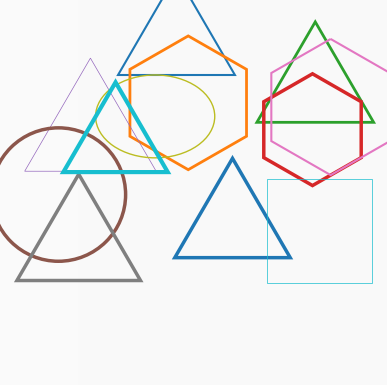[{"shape": "triangle", "thickness": 2.5, "radius": 0.86, "center": [0.6, 0.417]}, {"shape": "triangle", "thickness": 1.5, "radius": 0.87, "center": [0.455, 0.892]}, {"shape": "hexagon", "thickness": 2, "radius": 0.87, "center": [0.486, 0.733]}, {"shape": "triangle", "thickness": 2, "radius": 0.87, "center": [0.814, 0.769]}, {"shape": "hexagon", "thickness": 2.5, "radius": 0.73, "center": [0.806, 0.663]}, {"shape": "triangle", "thickness": 0.5, "radius": 0.98, "center": [0.233, 0.653]}, {"shape": "circle", "thickness": 2.5, "radius": 0.87, "center": [0.151, 0.495]}, {"shape": "hexagon", "thickness": 1.5, "radius": 0.88, "center": [0.853, 0.722]}, {"shape": "triangle", "thickness": 2.5, "radius": 0.92, "center": [0.203, 0.363]}, {"shape": "oval", "thickness": 1, "radius": 0.77, "center": [0.4, 0.698]}, {"shape": "square", "thickness": 0.5, "radius": 0.68, "center": [0.824, 0.401]}, {"shape": "triangle", "thickness": 3, "radius": 0.78, "center": [0.298, 0.631]}]